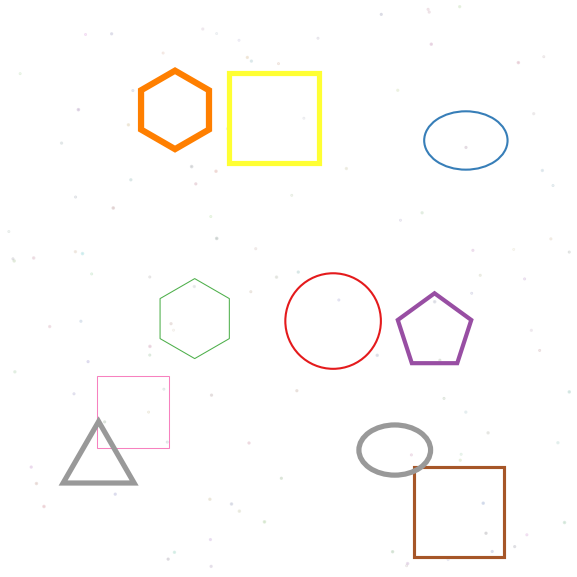[{"shape": "circle", "thickness": 1, "radius": 0.41, "center": [0.577, 0.443]}, {"shape": "oval", "thickness": 1, "radius": 0.36, "center": [0.807, 0.756]}, {"shape": "hexagon", "thickness": 0.5, "radius": 0.35, "center": [0.337, 0.447]}, {"shape": "pentagon", "thickness": 2, "radius": 0.33, "center": [0.752, 0.424]}, {"shape": "hexagon", "thickness": 3, "radius": 0.34, "center": [0.303, 0.809]}, {"shape": "square", "thickness": 2.5, "radius": 0.39, "center": [0.475, 0.795]}, {"shape": "square", "thickness": 1.5, "radius": 0.39, "center": [0.795, 0.113]}, {"shape": "square", "thickness": 0.5, "radius": 0.31, "center": [0.23, 0.286]}, {"shape": "triangle", "thickness": 2.5, "radius": 0.35, "center": [0.171, 0.198]}, {"shape": "oval", "thickness": 2.5, "radius": 0.31, "center": [0.684, 0.22]}]